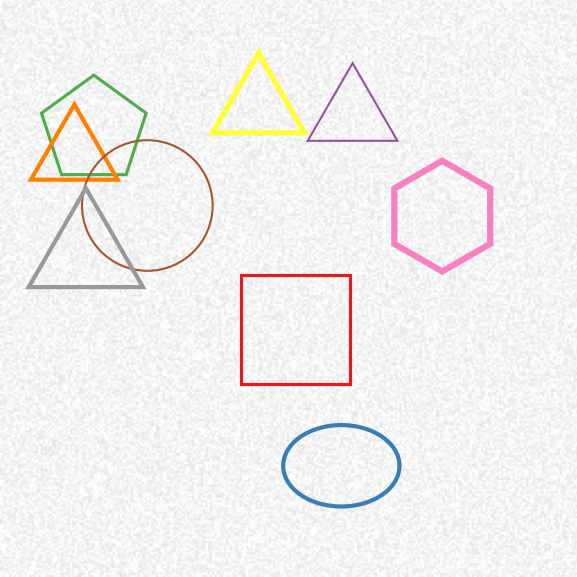[{"shape": "square", "thickness": 1.5, "radius": 0.47, "center": [0.511, 0.428]}, {"shape": "oval", "thickness": 2, "radius": 0.5, "center": [0.591, 0.193]}, {"shape": "pentagon", "thickness": 1.5, "radius": 0.48, "center": [0.162, 0.774]}, {"shape": "triangle", "thickness": 1, "radius": 0.45, "center": [0.611, 0.8]}, {"shape": "triangle", "thickness": 2, "radius": 0.43, "center": [0.129, 0.731]}, {"shape": "triangle", "thickness": 2.5, "radius": 0.46, "center": [0.448, 0.815]}, {"shape": "circle", "thickness": 1, "radius": 0.57, "center": [0.255, 0.643]}, {"shape": "hexagon", "thickness": 3, "radius": 0.48, "center": [0.766, 0.625]}, {"shape": "triangle", "thickness": 2, "radius": 0.57, "center": [0.149, 0.559]}]